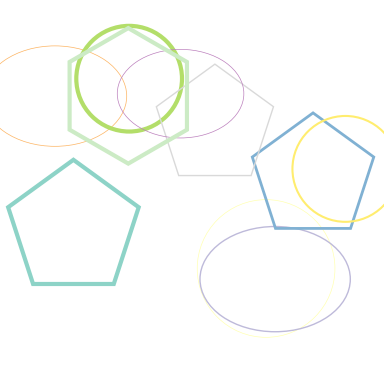[{"shape": "pentagon", "thickness": 3, "radius": 0.89, "center": [0.191, 0.407]}, {"shape": "circle", "thickness": 0.5, "radius": 0.89, "center": [0.691, 0.303]}, {"shape": "oval", "thickness": 1, "radius": 0.98, "center": [0.715, 0.275]}, {"shape": "pentagon", "thickness": 2, "radius": 0.83, "center": [0.813, 0.541]}, {"shape": "oval", "thickness": 0.5, "radius": 0.93, "center": [0.143, 0.75]}, {"shape": "circle", "thickness": 3, "radius": 0.69, "center": [0.335, 0.796]}, {"shape": "pentagon", "thickness": 1, "radius": 0.8, "center": [0.558, 0.673]}, {"shape": "oval", "thickness": 0.5, "radius": 0.82, "center": [0.469, 0.757]}, {"shape": "hexagon", "thickness": 3, "radius": 0.88, "center": [0.333, 0.751]}, {"shape": "circle", "thickness": 1.5, "radius": 0.69, "center": [0.897, 0.561]}]